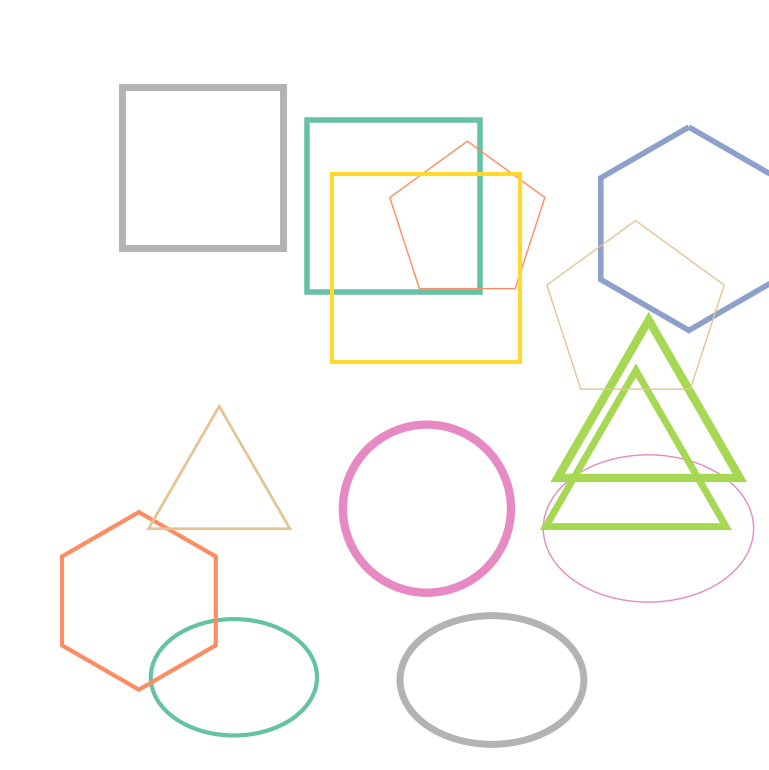[{"shape": "oval", "thickness": 1.5, "radius": 0.54, "center": [0.304, 0.12]}, {"shape": "square", "thickness": 2, "radius": 0.56, "center": [0.511, 0.733]}, {"shape": "pentagon", "thickness": 0.5, "radius": 0.53, "center": [0.607, 0.711]}, {"shape": "hexagon", "thickness": 1.5, "radius": 0.58, "center": [0.18, 0.22]}, {"shape": "hexagon", "thickness": 2, "radius": 0.66, "center": [0.895, 0.703]}, {"shape": "circle", "thickness": 3, "radius": 0.55, "center": [0.554, 0.339]}, {"shape": "oval", "thickness": 0.5, "radius": 0.68, "center": [0.842, 0.314]}, {"shape": "triangle", "thickness": 3, "radius": 0.68, "center": [0.842, 0.448]}, {"shape": "triangle", "thickness": 2.5, "radius": 0.68, "center": [0.826, 0.384]}, {"shape": "square", "thickness": 1.5, "radius": 0.61, "center": [0.553, 0.652]}, {"shape": "pentagon", "thickness": 0.5, "radius": 0.61, "center": [0.825, 0.592]}, {"shape": "triangle", "thickness": 1, "radius": 0.53, "center": [0.285, 0.366]}, {"shape": "square", "thickness": 2.5, "radius": 0.52, "center": [0.263, 0.782]}, {"shape": "oval", "thickness": 2.5, "radius": 0.6, "center": [0.639, 0.117]}]